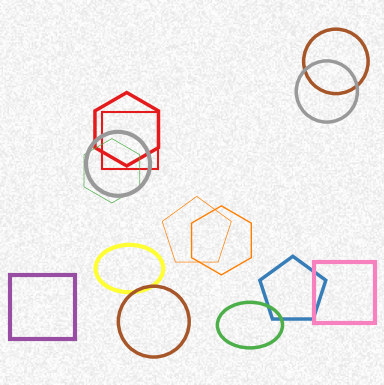[{"shape": "hexagon", "thickness": 2.5, "radius": 0.48, "center": [0.329, 0.664]}, {"shape": "square", "thickness": 1.5, "radius": 0.37, "center": [0.337, 0.634]}, {"shape": "pentagon", "thickness": 2.5, "radius": 0.45, "center": [0.761, 0.244]}, {"shape": "hexagon", "thickness": 0.5, "radius": 0.42, "center": [0.291, 0.556]}, {"shape": "oval", "thickness": 2.5, "radius": 0.42, "center": [0.649, 0.156]}, {"shape": "square", "thickness": 3, "radius": 0.42, "center": [0.11, 0.203]}, {"shape": "pentagon", "thickness": 0.5, "radius": 0.47, "center": [0.511, 0.396]}, {"shape": "hexagon", "thickness": 1, "radius": 0.45, "center": [0.575, 0.376]}, {"shape": "oval", "thickness": 3, "radius": 0.44, "center": [0.336, 0.303]}, {"shape": "circle", "thickness": 2.5, "radius": 0.42, "center": [0.872, 0.841]}, {"shape": "circle", "thickness": 2.5, "radius": 0.46, "center": [0.399, 0.165]}, {"shape": "square", "thickness": 3, "radius": 0.4, "center": [0.894, 0.24]}, {"shape": "circle", "thickness": 2.5, "radius": 0.4, "center": [0.849, 0.762]}, {"shape": "circle", "thickness": 3, "radius": 0.42, "center": [0.307, 0.575]}]